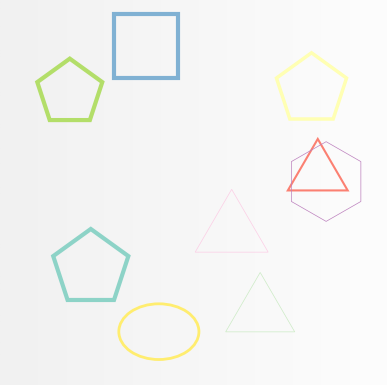[{"shape": "pentagon", "thickness": 3, "radius": 0.51, "center": [0.234, 0.303]}, {"shape": "pentagon", "thickness": 2.5, "radius": 0.48, "center": [0.804, 0.768]}, {"shape": "triangle", "thickness": 1.5, "radius": 0.45, "center": [0.82, 0.55]}, {"shape": "square", "thickness": 3, "radius": 0.42, "center": [0.377, 0.88]}, {"shape": "pentagon", "thickness": 3, "radius": 0.44, "center": [0.18, 0.759]}, {"shape": "triangle", "thickness": 0.5, "radius": 0.54, "center": [0.598, 0.399]}, {"shape": "hexagon", "thickness": 0.5, "radius": 0.52, "center": [0.842, 0.528]}, {"shape": "triangle", "thickness": 0.5, "radius": 0.51, "center": [0.671, 0.189]}, {"shape": "oval", "thickness": 2, "radius": 0.52, "center": [0.41, 0.139]}]